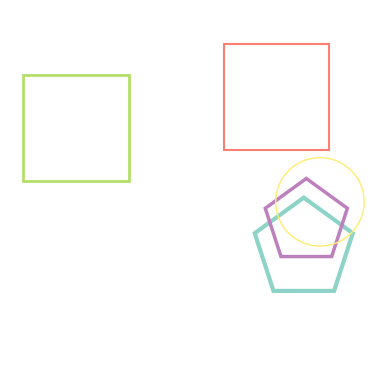[{"shape": "pentagon", "thickness": 3, "radius": 0.67, "center": [0.789, 0.353]}, {"shape": "square", "thickness": 1.5, "radius": 0.69, "center": [0.718, 0.748]}, {"shape": "square", "thickness": 2, "radius": 0.69, "center": [0.197, 0.667]}, {"shape": "pentagon", "thickness": 2.5, "radius": 0.56, "center": [0.796, 0.424]}, {"shape": "circle", "thickness": 1, "radius": 0.57, "center": [0.831, 0.476]}]